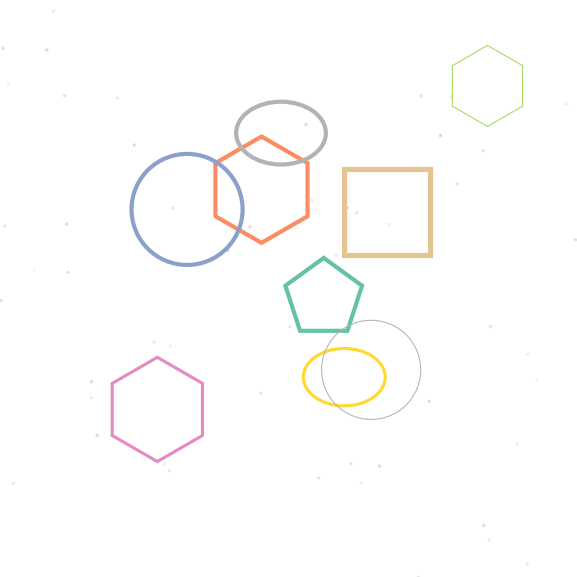[{"shape": "pentagon", "thickness": 2, "radius": 0.35, "center": [0.561, 0.483]}, {"shape": "hexagon", "thickness": 2, "radius": 0.46, "center": [0.453, 0.671]}, {"shape": "circle", "thickness": 2, "radius": 0.48, "center": [0.324, 0.636]}, {"shape": "hexagon", "thickness": 1.5, "radius": 0.45, "center": [0.272, 0.29]}, {"shape": "hexagon", "thickness": 0.5, "radius": 0.35, "center": [0.844, 0.85]}, {"shape": "oval", "thickness": 1.5, "radius": 0.35, "center": [0.596, 0.346]}, {"shape": "square", "thickness": 2.5, "radius": 0.37, "center": [0.67, 0.632]}, {"shape": "oval", "thickness": 2, "radius": 0.39, "center": [0.487, 0.769]}, {"shape": "circle", "thickness": 0.5, "radius": 0.43, "center": [0.643, 0.359]}]